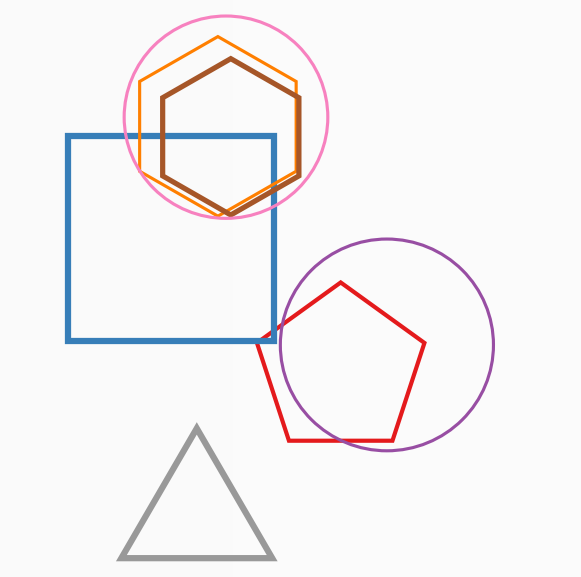[{"shape": "pentagon", "thickness": 2, "radius": 0.76, "center": [0.586, 0.359]}, {"shape": "square", "thickness": 3, "radius": 0.89, "center": [0.294, 0.586]}, {"shape": "circle", "thickness": 1.5, "radius": 0.92, "center": [0.666, 0.402]}, {"shape": "hexagon", "thickness": 1.5, "radius": 0.78, "center": [0.375, 0.78]}, {"shape": "hexagon", "thickness": 2.5, "radius": 0.68, "center": [0.397, 0.762]}, {"shape": "circle", "thickness": 1.5, "radius": 0.88, "center": [0.389, 0.796]}, {"shape": "triangle", "thickness": 3, "radius": 0.75, "center": [0.339, 0.108]}]